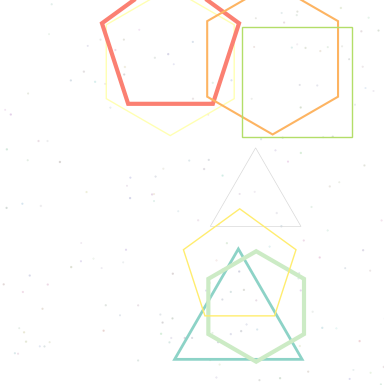[{"shape": "triangle", "thickness": 2, "radius": 0.96, "center": [0.619, 0.162]}, {"shape": "hexagon", "thickness": 1, "radius": 0.96, "center": [0.442, 0.84]}, {"shape": "pentagon", "thickness": 3, "radius": 0.94, "center": [0.443, 0.882]}, {"shape": "hexagon", "thickness": 1.5, "radius": 0.98, "center": [0.708, 0.847]}, {"shape": "square", "thickness": 1, "radius": 0.71, "center": [0.771, 0.786]}, {"shape": "triangle", "thickness": 0.5, "radius": 0.68, "center": [0.664, 0.48]}, {"shape": "hexagon", "thickness": 3, "radius": 0.72, "center": [0.665, 0.204]}, {"shape": "pentagon", "thickness": 1, "radius": 0.77, "center": [0.623, 0.304]}]